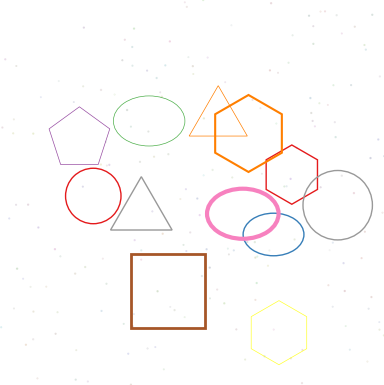[{"shape": "hexagon", "thickness": 1, "radius": 0.38, "center": [0.758, 0.546]}, {"shape": "circle", "thickness": 1, "radius": 0.36, "center": [0.242, 0.491]}, {"shape": "oval", "thickness": 1, "radius": 0.39, "center": [0.71, 0.391]}, {"shape": "oval", "thickness": 0.5, "radius": 0.46, "center": [0.387, 0.686]}, {"shape": "pentagon", "thickness": 0.5, "radius": 0.41, "center": [0.206, 0.64]}, {"shape": "triangle", "thickness": 0.5, "radius": 0.44, "center": [0.567, 0.69]}, {"shape": "hexagon", "thickness": 1.5, "radius": 0.5, "center": [0.645, 0.653]}, {"shape": "hexagon", "thickness": 0.5, "radius": 0.42, "center": [0.725, 0.136]}, {"shape": "square", "thickness": 2, "radius": 0.48, "center": [0.436, 0.245]}, {"shape": "oval", "thickness": 3, "radius": 0.46, "center": [0.631, 0.445]}, {"shape": "triangle", "thickness": 1, "radius": 0.46, "center": [0.367, 0.449]}, {"shape": "circle", "thickness": 1, "radius": 0.45, "center": [0.877, 0.467]}]